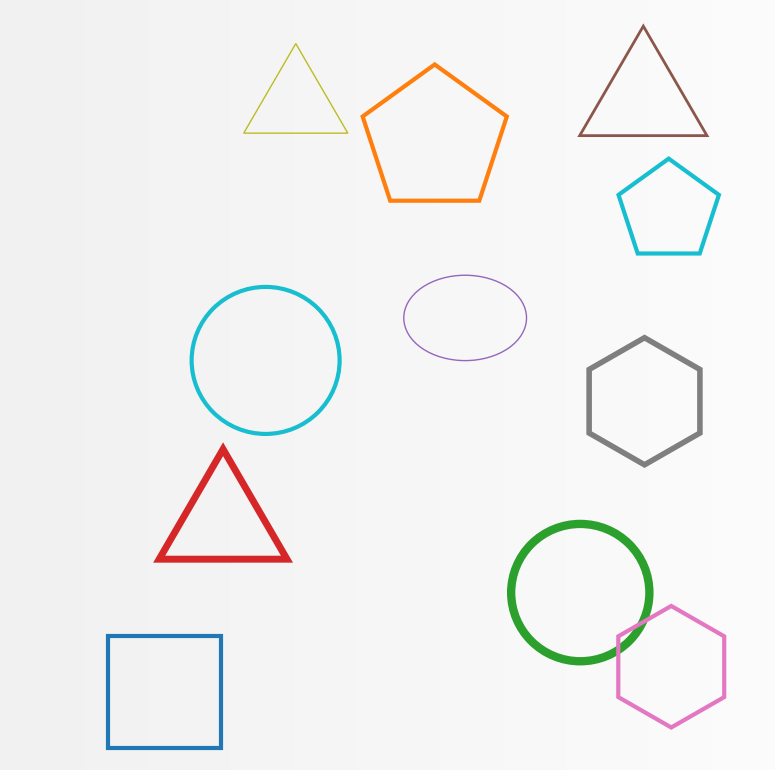[{"shape": "square", "thickness": 1.5, "radius": 0.36, "center": [0.212, 0.101]}, {"shape": "pentagon", "thickness": 1.5, "radius": 0.49, "center": [0.561, 0.818]}, {"shape": "circle", "thickness": 3, "radius": 0.45, "center": [0.749, 0.23]}, {"shape": "triangle", "thickness": 2.5, "radius": 0.48, "center": [0.288, 0.321]}, {"shape": "oval", "thickness": 0.5, "radius": 0.4, "center": [0.6, 0.587]}, {"shape": "triangle", "thickness": 1, "radius": 0.47, "center": [0.83, 0.871]}, {"shape": "hexagon", "thickness": 1.5, "radius": 0.39, "center": [0.866, 0.134]}, {"shape": "hexagon", "thickness": 2, "radius": 0.41, "center": [0.832, 0.479]}, {"shape": "triangle", "thickness": 0.5, "radius": 0.39, "center": [0.382, 0.866]}, {"shape": "circle", "thickness": 1.5, "radius": 0.48, "center": [0.343, 0.532]}, {"shape": "pentagon", "thickness": 1.5, "radius": 0.34, "center": [0.863, 0.726]}]